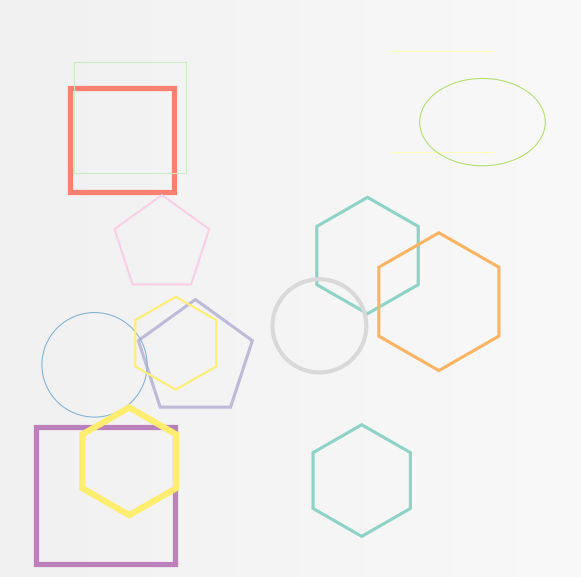[{"shape": "hexagon", "thickness": 1.5, "radius": 0.5, "center": [0.632, 0.557]}, {"shape": "hexagon", "thickness": 1.5, "radius": 0.48, "center": [0.622, 0.167]}, {"shape": "square", "thickness": 0.5, "radius": 0.44, "center": [0.76, 0.824]}, {"shape": "pentagon", "thickness": 1.5, "radius": 0.52, "center": [0.336, 0.377]}, {"shape": "square", "thickness": 2.5, "radius": 0.45, "center": [0.21, 0.757]}, {"shape": "circle", "thickness": 0.5, "radius": 0.45, "center": [0.163, 0.367]}, {"shape": "hexagon", "thickness": 1.5, "radius": 0.6, "center": [0.755, 0.477]}, {"shape": "oval", "thickness": 0.5, "radius": 0.54, "center": [0.83, 0.788]}, {"shape": "pentagon", "thickness": 1, "radius": 0.43, "center": [0.278, 0.576]}, {"shape": "circle", "thickness": 2, "radius": 0.4, "center": [0.55, 0.435]}, {"shape": "square", "thickness": 2.5, "radius": 0.6, "center": [0.181, 0.141]}, {"shape": "square", "thickness": 0.5, "radius": 0.48, "center": [0.224, 0.795]}, {"shape": "hexagon", "thickness": 1, "radius": 0.4, "center": [0.302, 0.405]}, {"shape": "hexagon", "thickness": 3, "radius": 0.47, "center": [0.222, 0.2]}]